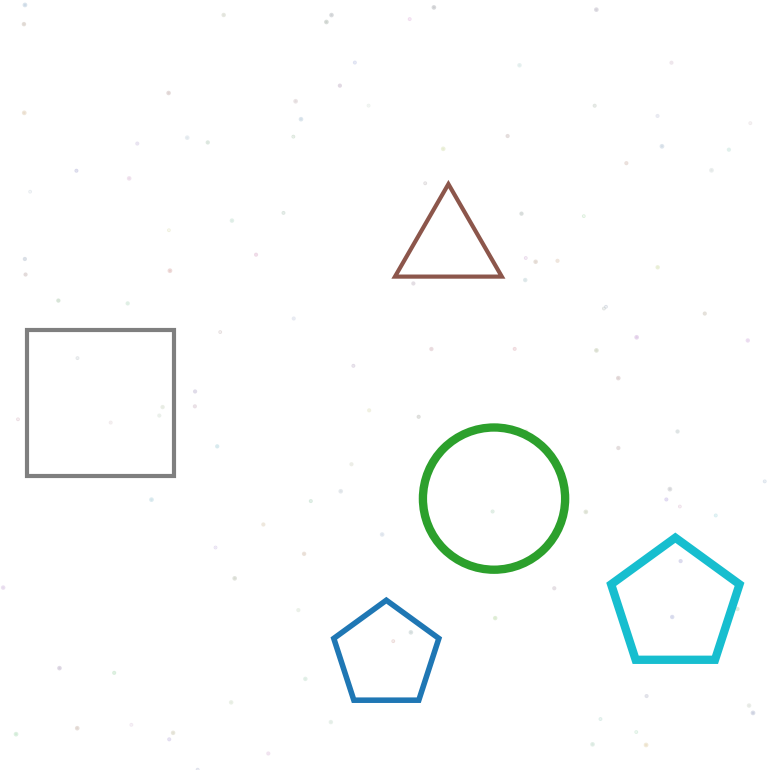[{"shape": "pentagon", "thickness": 2, "radius": 0.36, "center": [0.502, 0.149]}, {"shape": "circle", "thickness": 3, "radius": 0.46, "center": [0.642, 0.352]}, {"shape": "triangle", "thickness": 1.5, "radius": 0.4, "center": [0.582, 0.681]}, {"shape": "square", "thickness": 1.5, "radius": 0.48, "center": [0.13, 0.476]}, {"shape": "pentagon", "thickness": 3, "radius": 0.44, "center": [0.877, 0.214]}]